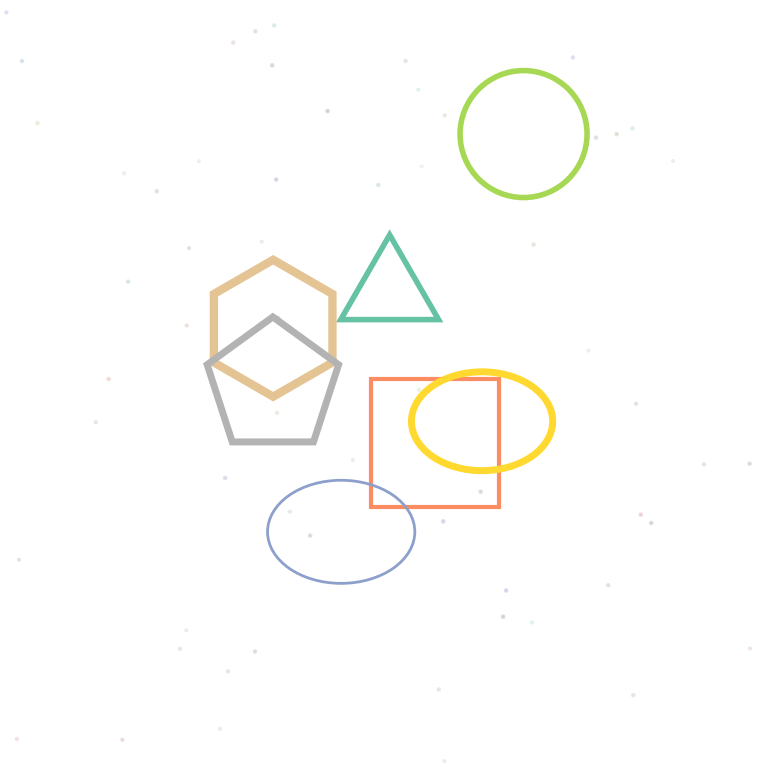[{"shape": "triangle", "thickness": 2, "radius": 0.37, "center": [0.506, 0.622]}, {"shape": "square", "thickness": 1.5, "radius": 0.42, "center": [0.565, 0.425]}, {"shape": "oval", "thickness": 1, "radius": 0.48, "center": [0.443, 0.309]}, {"shape": "circle", "thickness": 2, "radius": 0.41, "center": [0.68, 0.826]}, {"shape": "oval", "thickness": 2.5, "radius": 0.46, "center": [0.626, 0.453]}, {"shape": "hexagon", "thickness": 3, "radius": 0.44, "center": [0.355, 0.574]}, {"shape": "pentagon", "thickness": 2.5, "radius": 0.45, "center": [0.354, 0.499]}]